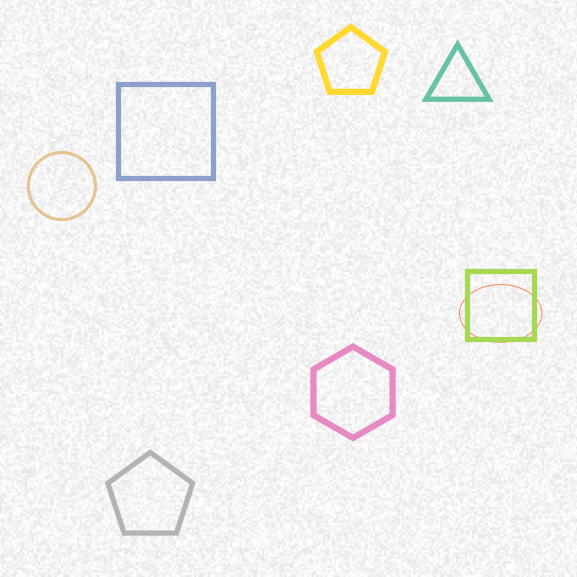[{"shape": "triangle", "thickness": 2.5, "radius": 0.32, "center": [0.792, 0.859]}, {"shape": "oval", "thickness": 0.5, "radius": 0.36, "center": [0.867, 0.456]}, {"shape": "square", "thickness": 2.5, "radius": 0.41, "center": [0.287, 0.772]}, {"shape": "hexagon", "thickness": 3, "radius": 0.4, "center": [0.611, 0.32]}, {"shape": "square", "thickness": 2.5, "radius": 0.29, "center": [0.866, 0.471]}, {"shape": "pentagon", "thickness": 3, "radius": 0.31, "center": [0.608, 0.89]}, {"shape": "circle", "thickness": 1.5, "radius": 0.29, "center": [0.107, 0.677]}, {"shape": "pentagon", "thickness": 2.5, "radius": 0.39, "center": [0.26, 0.139]}]